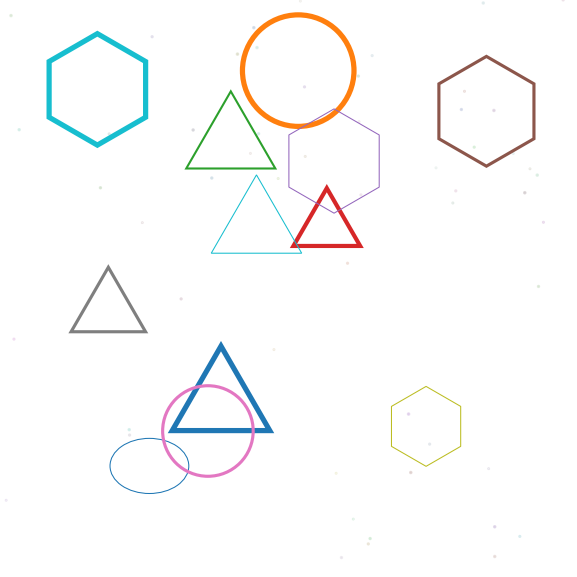[{"shape": "oval", "thickness": 0.5, "radius": 0.34, "center": [0.259, 0.192]}, {"shape": "triangle", "thickness": 2.5, "radius": 0.49, "center": [0.383, 0.302]}, {"shape": "circle", "thickness": 2.5, "radius": 0.48, "center": [0.516, 0.877]}, {"shape": "triangle", "thickness": 1, "radius": 0.45, "center": [0.4, 0.752]}, {"shape": "triangle", "thickness": 2, "radius": 0.33, "center": [0.566, 0.607]}, {"shape": "hexagon", "thickness": 0.5, "radius": 0.45, "center": [0.578, 0.72]}, {"shape": "hexagon", "thickness": 1.5, "radius": 0.48, "center": [0.842, 0.806]}, {"shape": "circle", "thickness": 1.5, "radius": 0.39, "center": [0.36, 0.253]}, {"shape": "triangle", "thickness": 1.5, "radius": 0.37, "center": [0.188, 0.462]}, {"shape": "hexagon", "thickness": 0.5, "radius": 0.35, "center": [0.738, 0.261]}, {"shape": "triangle", "thickness": 0.5, "radius": 0.45, "center": [0.444, 0.606]}, {"shape": "hexagon", "thickness": 2.5, "radius": 0.48, "center": [0.169, 0.844]}]